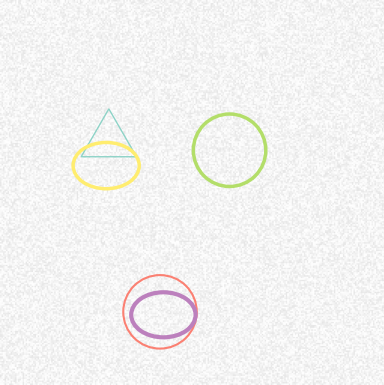[{"shape": "triangle", "thickness": 1, "radius": 0.41, "center": [0.283, 0.634]}, {"shape": "circle", "thickness": 1.5, "radius": 0.48, "center": [0.416, 0.19]}, {"shape": "circle", "thickness": 2.5, "radius": 0.47, "center": [0.596, 0.61]}, {"shape": "oval", "thickness": 3, "radius": 0.42, "center": [0.424, 0.182]}, {"shape": "oval", "thickness": 2.5, "radius": 0.43, "center": [0.276, 0.57]}]